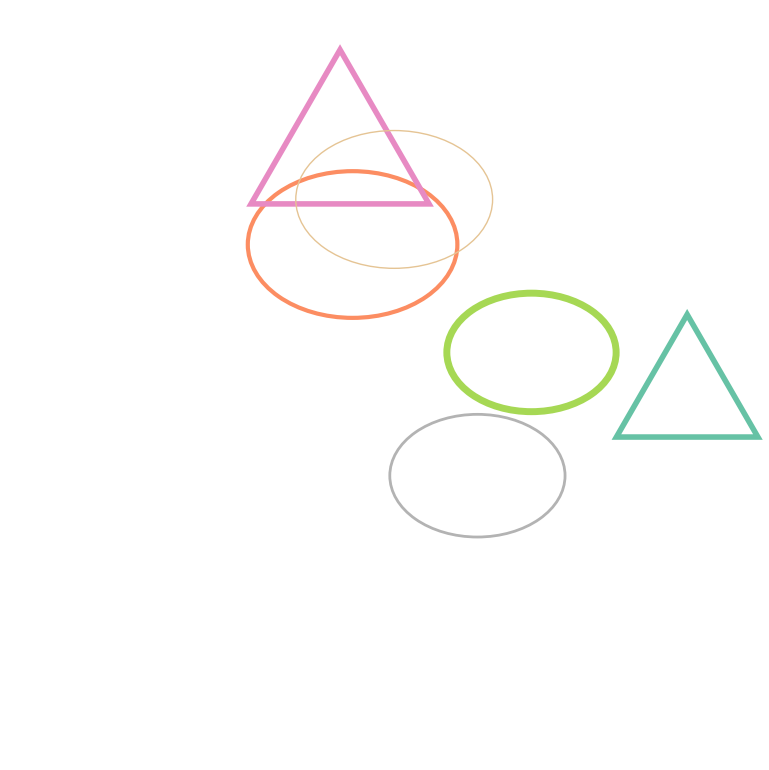[{"shape": "triangle", "thickness": 2, "radius": 0.53, "center": [0.892, 0.485]}, {"shape": "oval", "thickness": 1.5, "radius": 0.68, "center": [0.458, 0.682]}, {"shape": "triangle", "thickness": 2, "radius": 0.67, "center": [0.442, 0.802]}, {"shape": "oval", "thickness": 2.5, "radius": 0.55, "center": [0.69, 0.542]}, {"shape": "oval", "thickness": 0.5, "radius": 0.64, "center": [0.512, 0.741]}, {"shape": "oval", "thickness": 1, "radius": 0.57, "center": [0.62, 0.382]}]